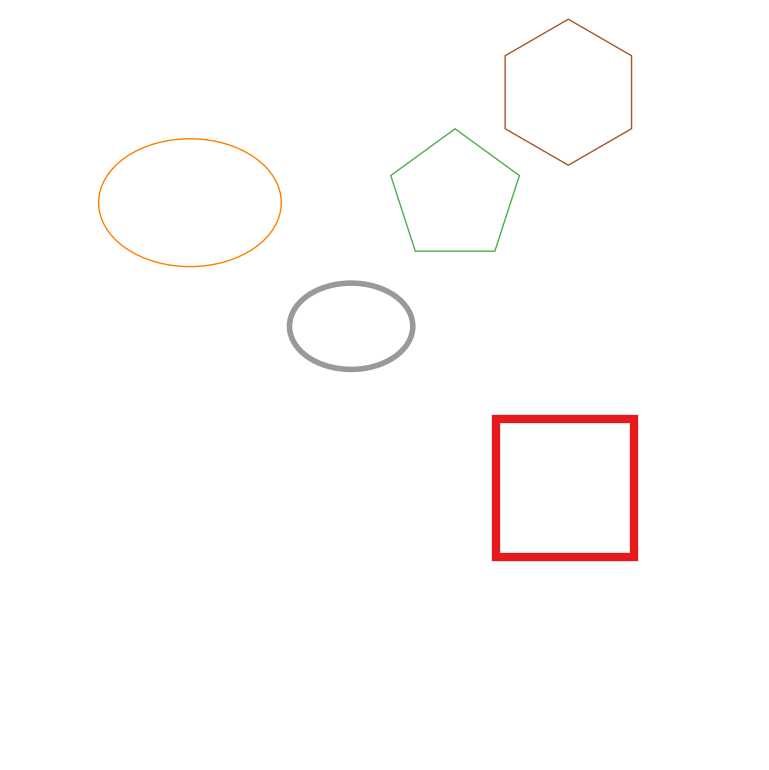[{"shape": "square", "thickness": 3, "radius": 0.45, "center": [0.734, 0.366]}, {"shape": "pentagon", "thickness": 0.5, "radius": 0.44, "center": [0.591, 0.745]}, {"shape": "oval", "thickness": 0.5, "radius": 0.59, "center": [0.247, 0.737]}, {"shape": "hexagon", "thickness": 0.5, "radius": 0.47, "center": [0.738, 0.88]}, {"shape": "oval", "thickness": 2, "radius": 0.4, "center": [0.456, 0.576]}]